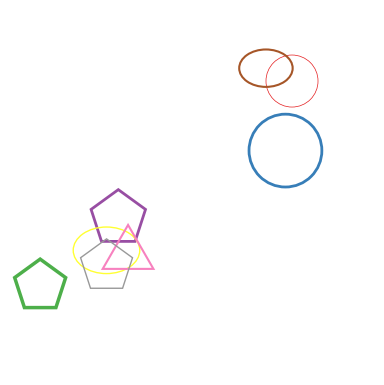[{"shape": "circle", "thickness": 0.5, "radius": 0.34, "center": [0.758, 0.79]}, {"shape": "circle", "thickness": 2, "radius": 0.47, "center": [0.741, 0.609]}, {"shape": "pentagon", "thickness": 2.5, "radius": 0.35, "center": [0.104, 0.257]}, {"shape": "pentagon", "thickness": 2, "radius": 0.37, "center": [0.307, 0.433]}, {"shape": "oval", "thickness": 1, "radius": 0.43, "center": [0.277, 0.35]}, {"shape": "oval", "thickness": 1.5, "radius": 0.35, "center": [0.691, 0.823]}, {"shape": "triangle", "thickness": 1.5, "radius": 0.38, "center": [0.333, 0.34]}, {"shape": "pentagon", "thickness": 1, "radius": 0.35, "center": [0.277, 0.309]}]